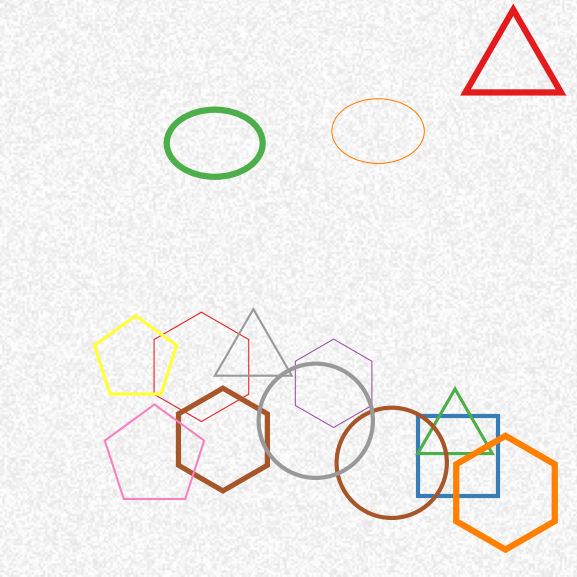[{"shape": "triangle", "thickness": 3, "radius": 0.48, "center": [0.889, 0.887]}, {"shape": "hexagon", "thickness": 0.5, "radius": 0.47, "center": [0.349, 0.364]}, {"shape": "square", "thickness": 2, "radius": 0.35, "center": [0.793, 0.21]}, {"shape": "oval", "thickness": 3, "radius": 0.42, "center": [0.372, 0.751]}, {"shape": "triangle", "thickness": 1.5, "radius": 0.37, "center": [0.788, 0.251]}, {"shape": "hexagon", "thickness": 0.5, "radius": 0.38, "center": [0.578, 0.335]}, {"shape": "hexagon", "thickness": 3, "radius": 0.49, "center": [0.875, 0.146]}, {"shape": "oval", "thickness": 0.5, "radius": 0.4, "center": [0.655, 0.772]}, {"shape": "pentagon", "thickness": 1.5, "radius": 0.37, "center": [0.235, 0.378]}, {"shape": "hexagon", "thickness": 2.5, "radius": 0.44, "center": [0.386, 0.238]}, {"shape": "circle", "thickness": 2, "radius": 0.48, "center": [0.678, 0.198]}, {"shape": "pentagon", "thickness": 1, "radius": 0.45, "center": [0.268, 0.208]}, {"shape": "triangle", "thickness": 1, "radius": 0.38, "center": [0.439, 0.387]}, {"shape": "circle", "thickness": 2, "radius": 0.49, "center": [0.547, 0.271]}]